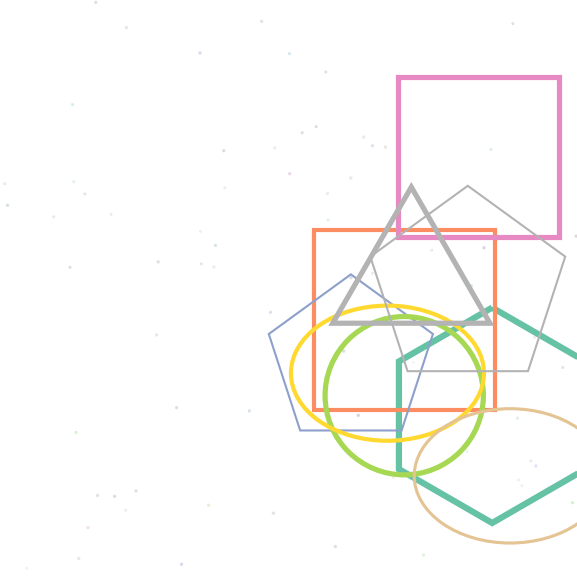[{"shape": "hexagon", "thickness": 3, "radius": 0.93, "center": [0.852, 0.28]}, {"shape": "square", "thickness": 2, "radius": 0.78, "center": [0.701, 0.445]}, {"shape": "pentagon", "thickness": 1, "radius": 0.75, "center": [0.608, 0.375]}, {"shape": "square", "thickness": 2.5, "radius": 0.7, "center": [0.829, 0.727]}, {"shape": "circle", "thickness": 2.5, "radius": 0.69, "center": [0.7, 0.314]}, {"shape": "oval", "thickness": 2, "radius": 0.84, "center": [0.671, 0.353]}, {"shape": "oval", "thickness": 1.5, "radius": 0.83, "center": [0.883, 0.175]}, {"shape": "triangle", "thickness": 2.5, "radius": 0.79, "center": [0.712, 0.518]}, {"shape": "pentagon", "thickness": 1, "radius": 0.89, "center": [0.81, 0.5]}]